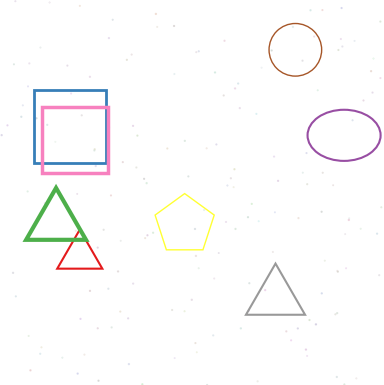[{"shape": "triangle", "thickness": 1.5, "radius": 0.34, "center": [0.207, 0.336]}, {"shape": "square", "thickness": 2, "radius": 0.47, "center": [0.181, 0.672]}, {"shape": "triangle", "thickness": 3, "radius": 0.45, "center": [0.146, 0.422]}, {"shape": "oval", "thickness": 1.5, "radius": 0.47, "center": [0.894, 0.649]}, {"shape": "pentagon", "thickness": 1, "radius": 0.4, "center": [0.48, 0.416]}, {"shape": "circle", "thickness": 1, "radius": 0.34, "center": [0.767, 0.871]}, {"shape": "square", "thickness": 2.5, "radius": 0.43, "center": [0.194, 0.637]}, {"shape": "triangle", "thickness": 1.5, "radius": 0.44, "center": [0.716, 0.227]}]